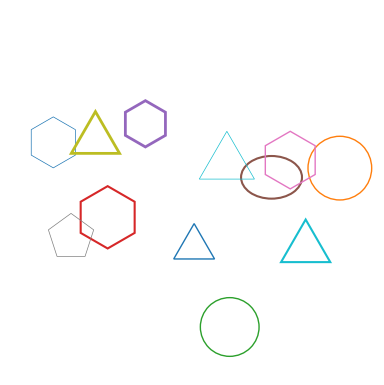[{"shape": "triangle", "thickness": 1, "radius": 0.31, "center": [0.504, 0.358]}, {"shape": "hexagon", "thickness": 0.5, "radius": 0.33, "center": [0.138, 0.63]}, {"shape": "circle", "thickness": 1, "radius": 0.41, "center": [0.883, 0.563]}, {"shape": "circle", "thickness": 1, "radius": 0.38, "center": [0.597, 0.151]}, {"shape": "hexagon", "thickness": 1.5, "radius": 0.4, "center": [0.28, 0.436]}, {"shape": "hexagon", "thickness": 2, "radius": 0.3, "center": [0.378, 0.678]}, {"shape": "oval", "thickness": 1.5, "radius": 0.4, "center": [0.705, 0.539]}, {"shape": "hexagon", "thickness": 1, "radius": 0.37, "center": [0.754, 0.584]}, {"shape": "pentagon", "thickness": 0.5, "radius": 0.31, "center": [0.185, 0.384]}, {"shape": "triangle", "thickness": 2, "radius": 0.36, "center": [0.248, 0.638]}, {"shape": "triangle", "thickness": 1.5, "radius": 0.37, "center": [0.794, 0.356]}, {"shape": "triangle", "thickness": 0.5, "radius": 0.41, "center": [0.589, 0.576]}]